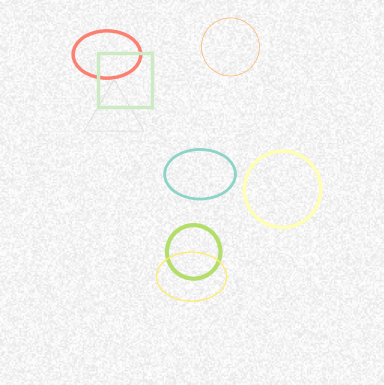[{"shape": "oval", "thickness": 2, "radius": 0.46, "center": [0.52, 0.547]}, {"shape": "circle", "thickness": 2.5, "radius": 0.5, "center": [0.734, 0.508]}, {"shape": "oval", "thickness": 2.5, "radius": 0.44, "center": [0.278, 0.858]}, {"shape": "circle", "thickness": 0.5, "radius": 0.38, "center": [0.599, 0.878]}, {"shape": "circle", "thickness": 3, "radius": 0.35, "center": [0.503, 0.346]}, {"shape": "triangle", "thickness": 0.5, "radius": 0.45, "center": [0.296, 0.704]}, {"shape": "square", "thickness": 2.5, "radius": 0.35, "center": [0.325, 0.792]}, {"shape": "oval", "thickness": 1, "radius": 0.46, "center": [0.498, 0.281]}]